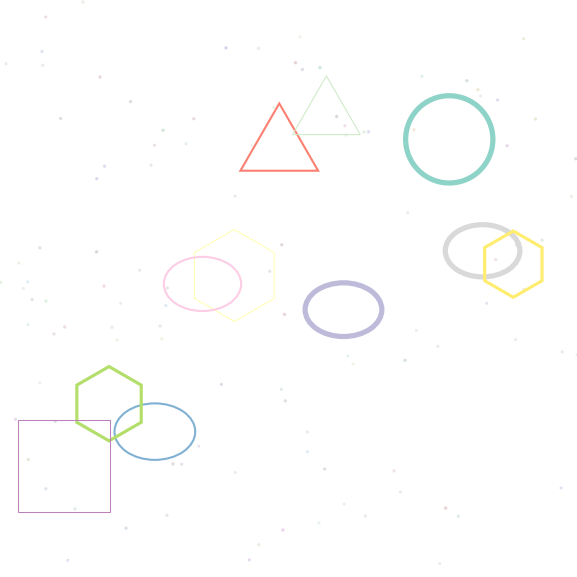[{"shape": "circle", "thickness": 2.5, "radius": 0.38, "center": [0.778, 0.758]}, {"shape": "hexagon", "thickness": 0.5, "radius": 0.4, "center": [0.406, 0.522]}, {"shape": "oval", "thickness": 2.5, "radius": 0.33, "center": [0.595, 0.463]}, {"shape": "triangle", "thickness": 1, "radius": 0.39, "center": [0.484, 0.742]}, {"shape": "oval", "thickness": 1, "radius": 0.35, "center": [0.268, 0.252]}, {"shape": "hexagon", "thickness": 1.5, "radius": 0.32, "center": [0.189, 0.3]}, {"shape": "oval", "thickness": 1, "radius": 0.33, "center": [0.351, 0.507]}, {"shape": "oval", "thickness": 2.5, "radius": 0.32, "center": [0.836, 0.565]}, {"shape": "square", "thickness": 0.5, "radius": 0.4, "center": [0.11, 0.192]}, {"shape": "triangle", "thickness": 0.5, "radius": 0.34, "center": [0.565, 0.8]}, {"shape": "hexagon", "thickness": 1.5, "radius": 0.29, "center": [0.889, 0.542]}]